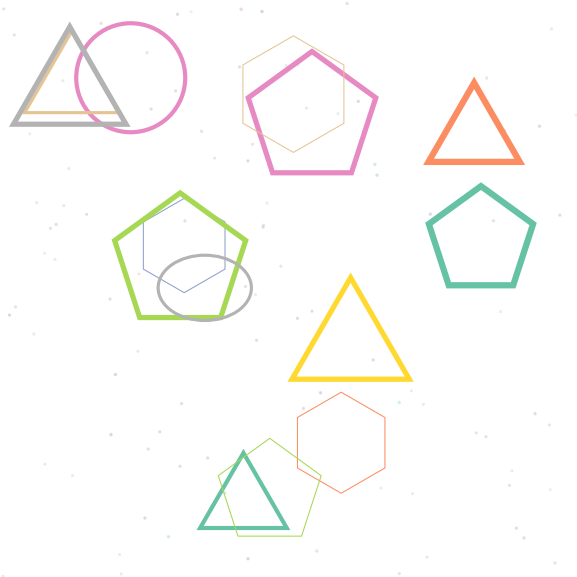[{"shape": "triangle", "thickness": 2, "radius": 0.43, "center": [0.422, 0.128]}, {"shape": "pentagon", "thickness": 3, "radius": 0.47, "center": [0.833, 0.582]}, {"shape": "triangle", "thickness": 3, "radius": 0.46, "center": [0.821, 0.764]}, {"shape": "hexagon", "thickness": 0.5, "radius": 0.44, "center": [0.591, 0.233]}, {"shape": "hexagon", "thickness": 0.5, "radius": 0.41, "center": [0.319, 0.574]}, {"shape": "pentagon", "thickness": 2.5, "radius": 0.58, "center": [0.54, 0.794]}, {"shape": "circle", "thickness": 2, "radius": 0.47, "center": [0.226, 0.865]}, {"shape": "pentagon", "thickness": 2.5, "radius": 0.6, "center": [0.312, 0.546]}, {"shape": "pentagon", "thickness": 0.5, "radius": 0.47, "center": [0.467, 0.147]}, {"shape": "triangle", "thickness": 2.5, "radius": 0.59, "center": [0.607, 0.401]}, {"shape": "hexagon", "thickness": 0.5, "radius": 0.5, "center": [0.508, 0.836]}, {"shape": "triangle", "thickness": 1.5, "radius": 0.47, "center": [0.124, 0.851]}, {"shape": "oval", "thickness": 1.5, "radius": 0.4, "center": [0.355, 0.501]}, {"shape": "triangle", "thickness": 2.5, "radius": 0.56, "center": [0.121, 0.84]}]